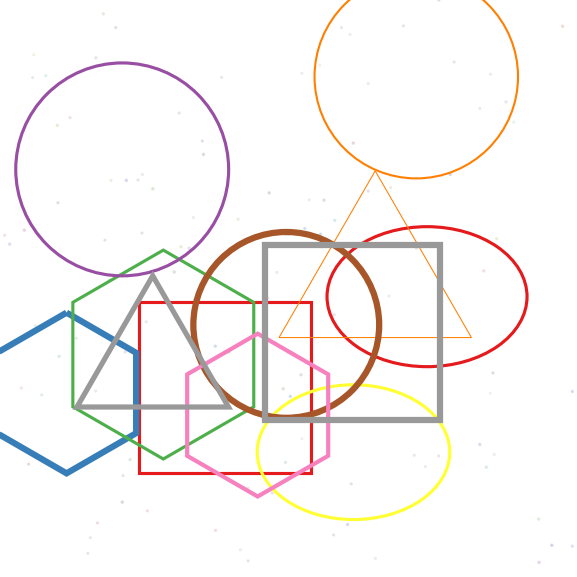[{"shape": "square", "thickness": 1.5, "radius": 0.74, "center": [0.389, 0.328]}, {"shape": "oval", "thickness": 1.5, "radius": 0.87, "center": [0.739, 0.485]}, {"shape": "hexagon", "thickness": 3, "radius": 0.7, "center": [0.115, 0.319]}, {"shape": "hexagon", "thickness": 1.5, "radius": 0.9, "center": [0.283, 0.385]}, {"shape": "circle", "thickness": 1.5, "radius": 0.92, "center": [0.212, 0.706]}, {"shape": "triangle", "thickness": 0.5, "radius": 0.96, "center": [0.65, 0.511]}, {"shape": "circle", "thickness": 1, "radius": 0.88, "center": [0.721, 0.866]}, {"shape": "oval", "thickness": 1.5, "radius": 0.83, "center": [0.612, 0.216]}, {"shape": "circle", "thickness": 3, "radius": 0.8, "center": [0.496, 0.437]}, {"shape": "hexagon", "thickness": 2, "radius": 0.7, "center": [0.446, 0.28]}, {"shape": "square", "thickness": 3, "radius": 0.75, "center": [0.61, 0.423]}, {"shape": "triangle", "thickness": 2.5, "radius": 0.76, "center": [0.264, 0.37]}]